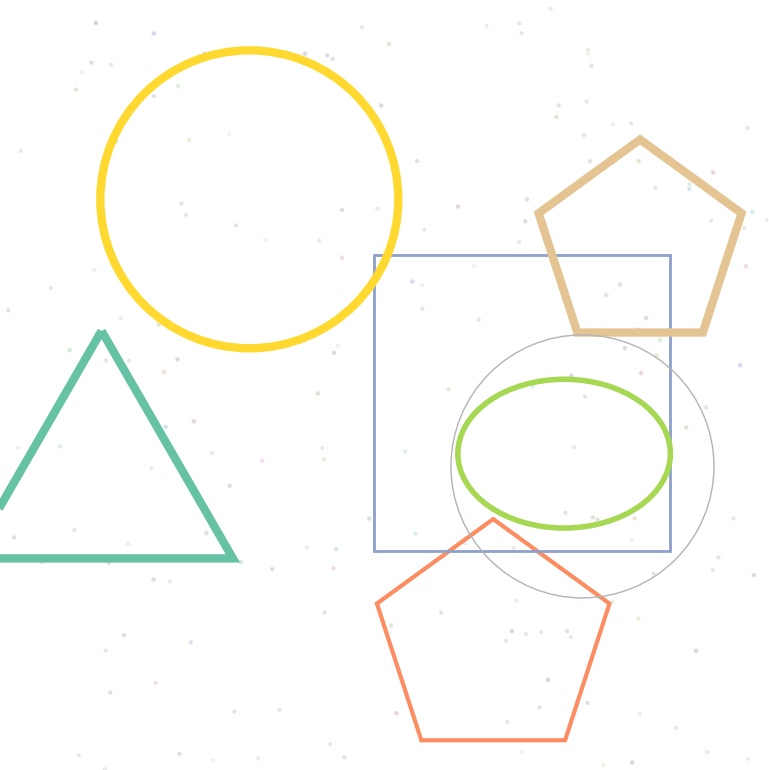[{"shape": "triangle", "thickness": 3, "radius": 0.98, "center": [0.132, 0.373]}, {"shape": "pentagon", "thickness": 1.5, "radius": 0.79, "center": [0.641, 0.167]}, {"shape": "square", "thickness": 1, "radius": 0.96, "center": [0.678, 0.477]}, {"shape": "oval", "thickness": 2, "radius": 0.69, "center": [0.733, 0.411]}, {"shape": "circle", "thickness": 3, "radius": 0.97, "center": [0.324, 0.741]}, {"shape": "pentagon", "thickness": 3, "radius": 0.69, "center": [0.831, 0.68]}, {"shape": "circle", "thickness": 0.5, "radius": 0.85, "center": [0.756, 0.394]}]